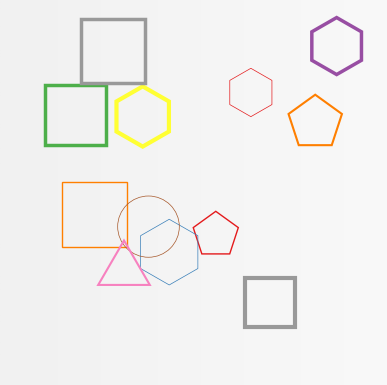[{"shape": "pentagon", "thickness": 1, "radius": 0.31, "center": [0.557, 0.39]}, {"shape": "hexagon", "thickness": 0.5, "radius": 0.31, "center": [0.647, 0.76]}, {"shape": "hexagon", "thickness": 0.5, "radius": 0.43, "center": [0.437, 0.345]}, {"shape": "square", "thickness": 2.5, "radius": 0.39, "center": [0.195, 0.702]}, {"shape": "hexagon", "thickness": 2.5, "radius": 0.37, "center": [0.869, 0.88]}, {"shape": "pentagon", "thickness": 1.5, "radius": 0.36, "center": [0.814, 0.682]}, {"shape": "square", "thickness": 1, "radius": 0.42, "center": [0.243, 0.444]}, {"shape": "hexagon", "thickness": 3, "radius": 0.39, "center": [0.368, 0.697]}, {"shape": "circle", "thickness": 0.5, "radius": 0.4, "center": [0.383, 0.411]}, {"shape": "triangle", "thickness": 1.5, "radius": 0.38, "center": [0.32, 0.298]}, {"shape": "square", "thickness": 3, "radius": 0.32, "center": [0.698, 0.214]}, {"shape": "square", "thickness": 2.5, "radius": 0.41, "center": [0.291, 0.868]}]